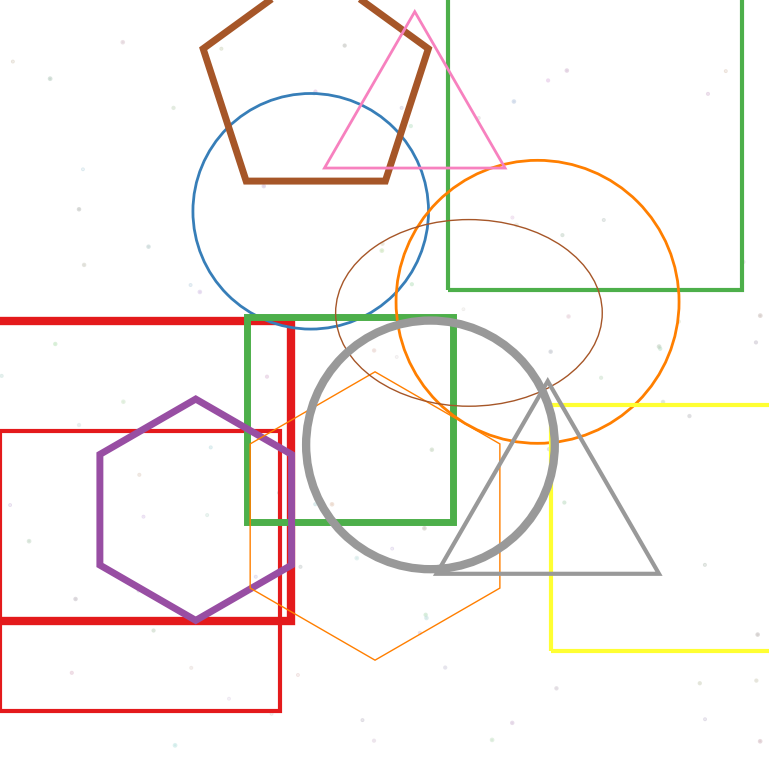[{"shape": "square", "thickness": 1.5, "radius": 0.91, "center": [0.182, 0.258]}, {"shape": "square", "thickness": 3, "radius": 0.97, "center": [0.183, 0.388]}, {"shape": "circle", "thickness": 1, "radius": 0.76, "center": [0.404, 0.726]}, {"shape": "square", "thickness": 2.5, "radius": 0.67, "center": [0.454, 0.455]}, {"shape": "square", "thickness": 1.5, "radius": 0.95, "center": [0.773, 0.814]}, {"shape": "hexagon", "thickness": 2.5, "radius": 0.72, "center": [0.254, 0.338]}, {"shape": "circle", "thickness": 1, "radius": 0.92, "center": [0.698, 0.608]}, {"shape": "hexagon", "thickness": 0.5, "radius": 0.94, "center": [0.487, 0.33]}, {"shape": "square", "thickness": 1.5, "radius": 0.8, "center": [0.875, 0.314]}, {"shape": "oval", "thickness": 0.5, "radius": 0.87, "center": [0.609, 0.594]}, {"shape": "pentagon", "thickness": 2.5, "radius": 0.77, "center": [0.41, 0.889]}, {"shape": "triangle", "thickness": 1, "radius": 0.68, "center": [0.539, 0.849]}, {"shape": "circle", "thickness": 3, "radius": 0.81, "center": [0.559, 0.422]}, {"shape": "triangle", "thickness": 1.5, "radius": 0.83, "center": [0.711, 0.338]}]